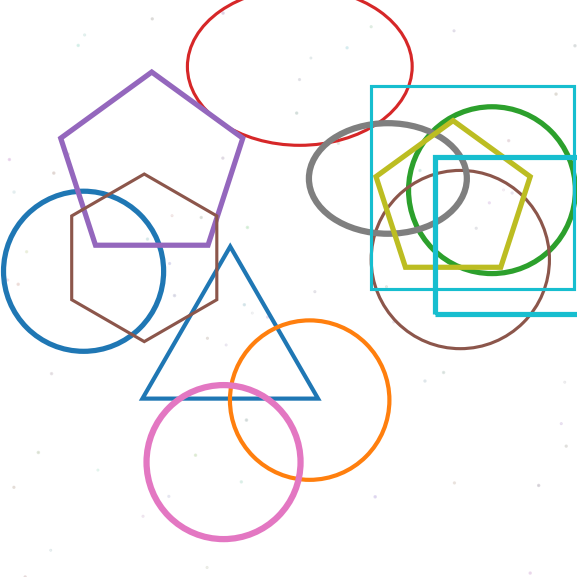[{"shape": "triangle", "thickness": 2, "radius": 0.88, "center": [0.399, 0.397]}, {"shape": "circle", "thickness": 2.5, "radius": 0.69, "center": [0.145, 0.529]}, {"shape": "circle", "thickness": 2, "radius": 0.69, "center": [0.536, 0.306]}, {"shape": "circle", "thickness": 2.5, "radius": 0.72, "center": [0.852, 0.67]}, {"shape": "oval", "thickness": 1.5, "radius": 0.97, "center": [0.519, 0.884]}, {"shape": "pentagon", "thickness": 2.5, "radius": 0.83, "center": [0.263, 0.709]}, {"shape": "hexagon", "thickness": 1.5, "radius": 0.73, "center": [0.25, 0.553]}, {"shape": "circle", "thickness": 1.5, "radius": 0.77, "center": [0.797, 0.55]}, {"shape": "circle", "thickness": 3, "radius": 0.67, "center": [0.387, 0.199]}, {"shape": "oval", "thickness": 3, "radius": 0.68, "center": [0.672, 0.69]}, {"shape": "pentagon", "thickness": 2.5, "radius": 0.7, "center": [0.785, 0.65]}, {"shape": "square", "thickness": 1.5, "radius": 0.88, "center": [0.818, 0.674]}, {"shape": "square", "thickness": 2.5, "radius": 0.68, "center": [0.89, 0.591]}]